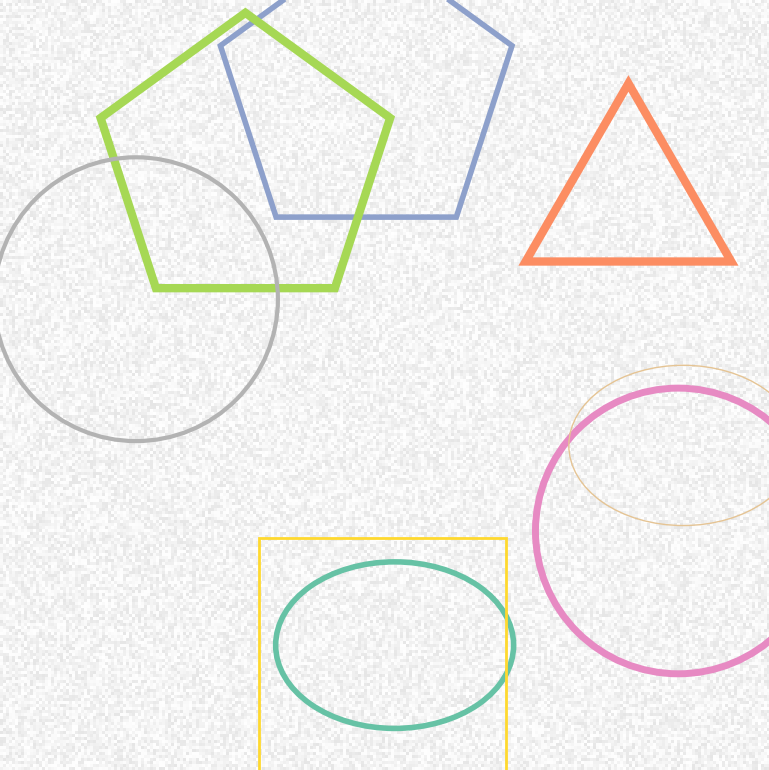[{"shape": "oval", "thickness": 2, "radius": 0.77, "center": [0.513, 0.162]}, {"shape": "triangle", "thickness": 3, "radius": 0.77, "center": [0.816, 0.737]}, {"shape": "pentagon", "thickness": 2, "radius": 1.0, "center": [0.476, 0.879]}, {"shape": "circle", "thickness": 2.5, "radius": 0.93, "center": [0.881, 0.31]}, {"shape": "pentagon", "thickness": 3, "radius": 0.99, "center": [0.319, 0.786]}, {"shape": "square", "thickness": 1, "radius": 0.8, "center": [0.497, 0.14]}, {"shape": "oval", "thickness": 0.5, "radius": 0.74, "center": [0.887, 0.422]}, {"shape": "circle", "thickness": 1.5, "radius": 0.92, "center": [0.177, 0.611]}]